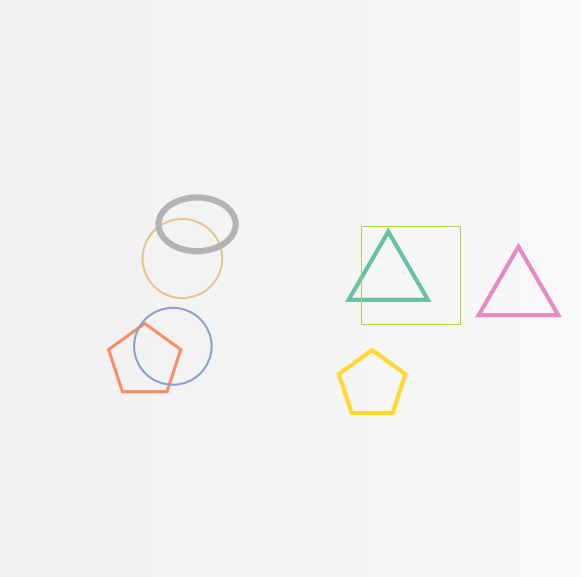[{"shape": "triangle", "thickness": 2, "radius": 0.39, "center": [0.668, 0.519]}, {"shape": "pentagon", "thickness": 1.5, "radius": 0.33, "center": [0.249, 0.374]}, {"shape": "circle", "thickness": 1, "radius": 0.33, "center": [0.297, 0.4]}, {"shape": "triangle", "thickness": 2, "radius": 0.4, "center": [0.892, 0.493]}, {"shape": "square", "thickness": 0.5, "radius": 0.42, "center": [0.706, 0.523]}, {"shape": "pentagon", "thickness": 2, "radius": 0.3, "center": [0.64, 0.333]}, {"shape": "circle", "thickness": 1, "radius": 0.34, "center": [0.314, 0.551]}, {"shape": "oval", "thickness": 3, "radius": 0.33, "center": [0.339, 0.611]}]